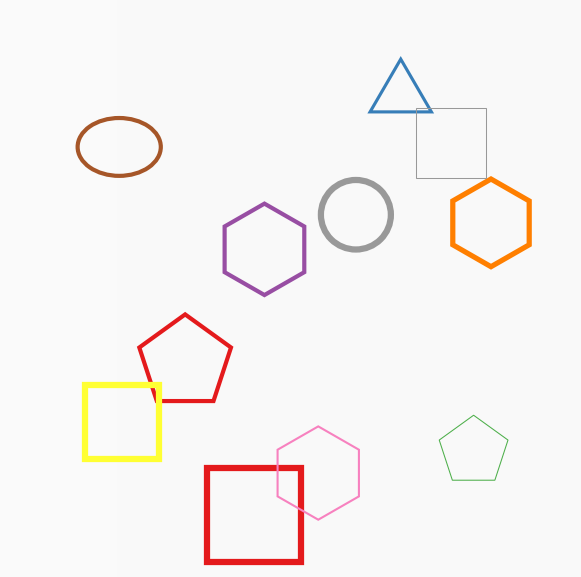[{"shape": "square", "thickness": 3, "radius": 0.41, "center": [0.437, 0.107]}, {"shape": "pentagon", "thickness": 2, "radius": 0.41, "center": [0.319, 0.372]}, {"shape": "triangle", "thickness": 1.5, "radius": 0.3, "center": [0.689, 0.836]}, {"shape": "pentagon", "thickness": 0.5, "radius": 0.31, "center": [0.815, 0.218]}, {"shape": "hexagon", "thickness": 2, "radius": 0.4, "center": [0.455, 0.567]}, {"shape": "hexagon", "thickness": 2.5, "radius": 0.38, "center": [0.845, 0.613]}, {"shape": "square", "thickness": 3, "radius": 0.32, "center": [0.21, 0.269]}, {"shape": "oval", "thickness": 2, "radius": 0.36, "center": [0.205, 0.745]}, {"shape": "hexagon", "thickness": 1, "radius": 0.4, "center": [0.548, 0.18]}, {"shape": "circle", "thickness": 3, "radius": 0.3, "center": [0.612, 0.627]}, {"shape": "square", "thickness": 0.5, "radius": 0.3, "center": [0.776, 0.751]}]